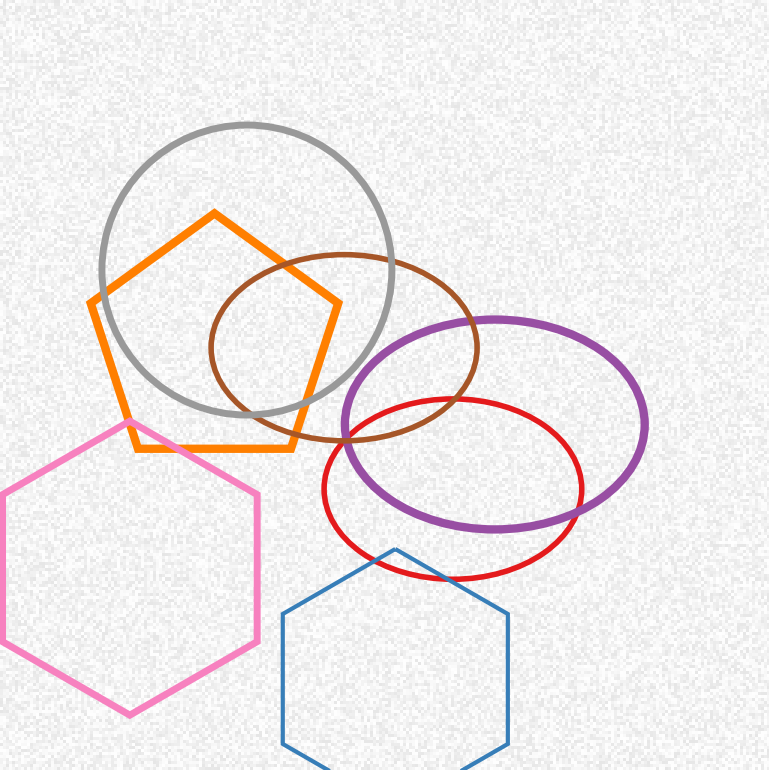[{"shape": "oval", "thickness": 2, "radius": 0.84, "center": [0.588, 0.365]}, {"shape": "hexagon", "thickness": 1.5, "radius": 0.84, "center": [0.513, 0.118]}, {"shape": "oval", "thickness": 3, "radius": 0.97, "center": [0.643, 0.449]}, {"shape": "pentagon", "thickness": 3, "radius": 0.84, "center": [0.279, 0.554]}, {"shape": "oval", "thickness": 2, "radius": 0.86, "center": [0.447, 0.548]}, {"shape": "hexagon", "thickness": 2.5, "radius": 0.95, "center": [0.169, 0.262]}, {"shape": "circle", "thickness": 2.5, "radius": 0.94, "center": [0.321, 0.649]}]